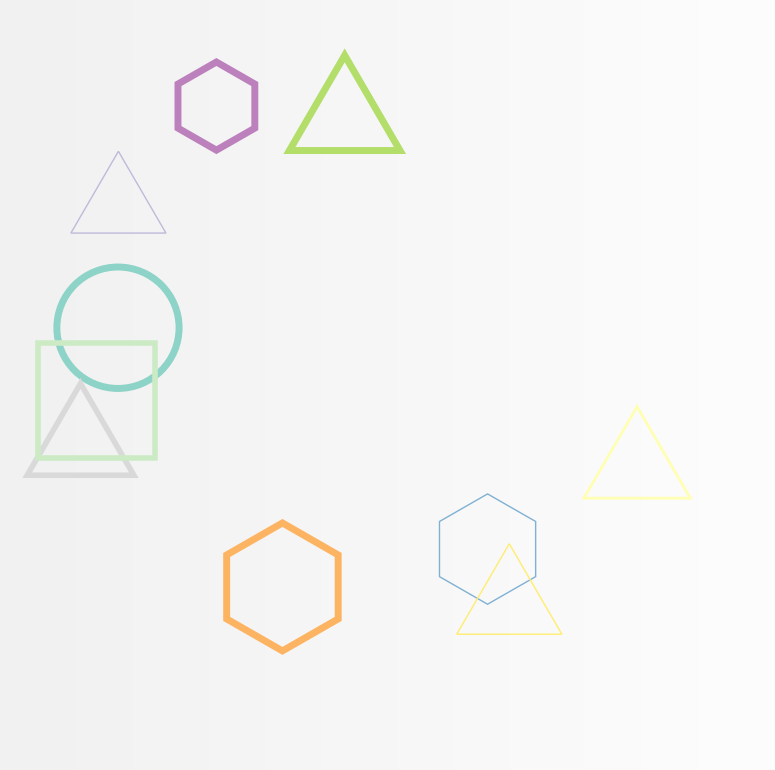[{"shape": "circle", "thickness": 2.5, "radius": 0.39, "center": [0.152, 0.574]}, {"shape": "triangle", "thickness": 1, "radius": 0.4, "center": [0.822, 0.393]}, {"shape": "triangle", "thickness": 0.5, "radius": 0.35, "center": [0.153, 0.733]}, {"shape": "hexagon", "thickness": 0.5, "radius": 0.36, "center": [0.629, 0.287]}, {"shape": "hexagon", "thickness": 2.5, "radius": 0.42, "center": [0.364, 0.238]}, {"shape": "triangle", "thickness": 2.5, "radius": 0.41, "center": [0.445, 0.846]}, {"shape": "triangle", "thickness": 2, "radius": 0.4, "center": [0.104, 0.423]}, {"shape": "hexagon", "thickness": 2.5, "radius": 0.29, "center": [0.279, 0.862]}, {"shape": "square", "thickness": 2, "radius": 0.38, "center": [0.124, 0.48]}, {"shape": "triangle", "thickness": 0.5, "radius": 0.39, "center": [0.657, 0.216]}]